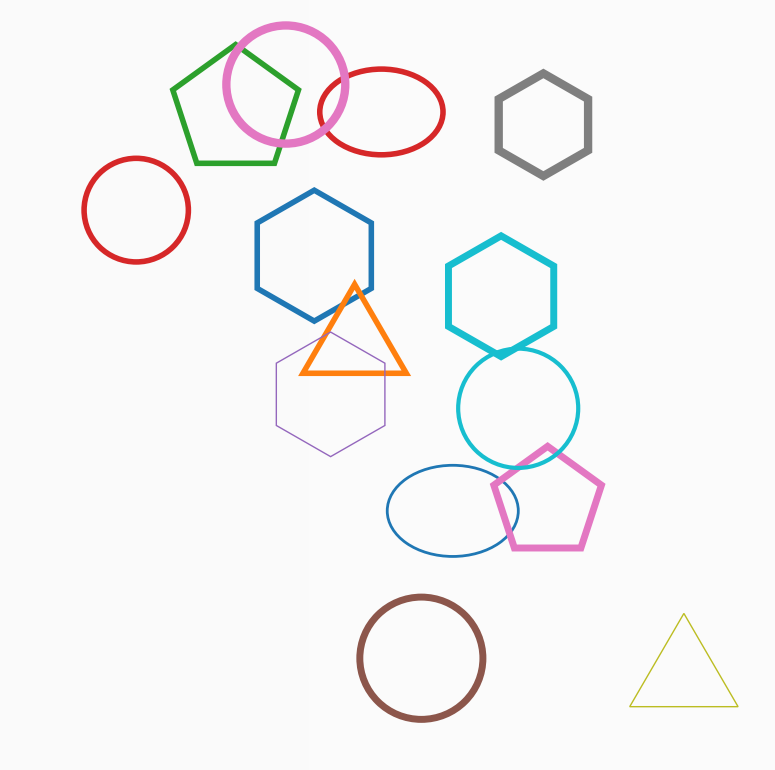[{"shape": "oval", "thickness": 1, "radius": 0.42, "center": [0.584, 0.337]}, {"shape": "hexagon", "thickness": 2, "radius": 0.42, "center": [0.406, 0.668]}, {"shape": "triangle", "thickness": 2, "radius": 0.39, "center": [0.458, 0.554]}, {"shape": "pentagon", "thickness": 2, "radius": 0.43, "center": [0.304, 0.857]}, {"shape": "circle", "thickness": 2, "radius": 0.34, "center": [0.176, 0.727]}, {"shape": "oval", "thickness": 2, "radius": 0.4, "center": [0.492, 0.855]}, {"shape": "hexagon", "thickness": 0.5, "radius": 0.4, "center": [0.427, 0.488]}, {"shape": "circle", "thickness": 2.5, "radius": 0.4, "center": [0.544, 0.145]}, {"shape": "pentagon", "thickness": 2.5, "radius": 0.36, "center": [0.707, 0.347]}, {"shape": "circle", "thickness": 3, "radius": 0.38, "center": [0.369, 0.89]}, {"shape": "hexagon", "thickness": 3, "radius": 0.33, "center": [0.701, 0.838]}, {"shape": "triangle", "thickness": 0.5, "radius": 0.4, "center": [0.882, 0.123]}, {"shape": "hexagon", "thickness": 2.5, "radius": 0.39, "center": [0.647, 0.615]}, {"shape": "circle", "thickness": 1.5, "radius": 0.39, "center": [0.669, 0.47]}]